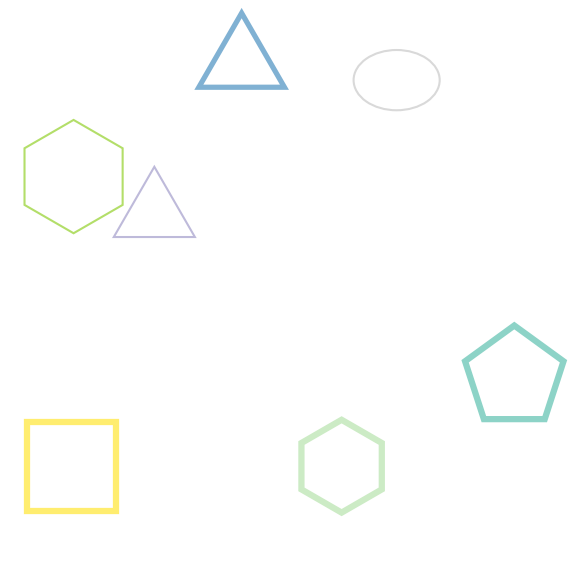[{"shape": "pentagon", "thickness": 3, "radius": 0.45, "center": [0.891, 0.346]}, {"shape": "triangle", "thickness": 1, "radius": 0.41, "center": [0.267, 0.629]}, {"shape": "triangle", "thickness": 2.5, "radius": 0.43, "center": [0.418, 0.891]}, {"shape": "hexagon", "thickness": 1, "radius": 0.49, "center": [0.127, 0.693]}, {"shape": "oval", "thickness": 1, "radius": 0.37, "center": [0.687, 0.86]}, {"shape": "hexagon", "thickness": 3, "radius": 0.4, "center": [0.592, 0.192]}, {"shape": "square", "thickness": 3, "radius": 0.39, "center": [0.123, 0.191]}]